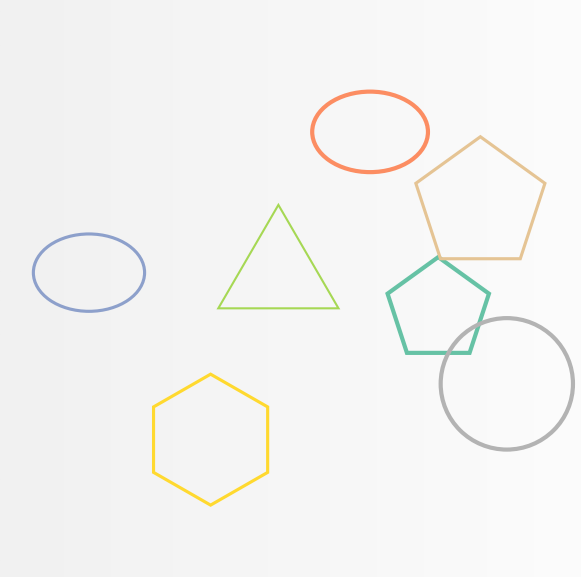[{"shape": "pentagon", "thickness": 2, "radius": 0.46, "center": [0.754, 0.462]}, {"shape": "oval", "thickness": 2, "radius": 0.5, "center": [0.637, 0.771]}, {"shape": "oval", "thickness": 1.5, "radius": 0.48, "center": [0.153, 0.527]}, {"shape": "triangle", "thickness": 1, "radius": 0.6, "center": [0.479, 0.525]}, {"shape": "hexagon", "thickness": 1.5, "radius": 0.57, "center": [0.362, 0.238]}, {"shape": "pentagon", "thickness": 1.5, "radius": 0.58, "center": [0.826, 0.646]}, {"shape": "circle", "thickness": 2, "radius": 0.57, "center": [0.872, 0.334]}]